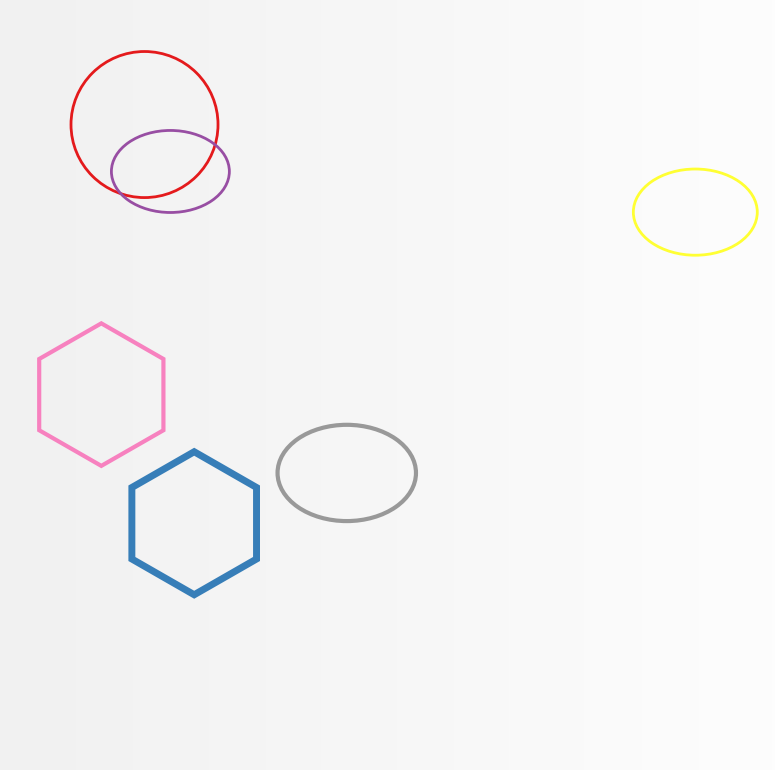[{"shape": "circle", "thickness": 1, "radius": 0.47, "center": [0.186, 0.838]}, {"shape": "hexagon", "thickness": 2.5, "radius": 0.46, "center": [0.251, 0.32]}, {"shape": "oval", "thickness": 1, "radius": 0.38, "center": [0.22, 0.777]}, {"shape": "oval", "thickness": 1, "radius": 0.4, "center": [0.897, 0.725]}, {"shape": "hexagon", "thickness": 1.5, "radius": 0.46, "center": [0.131, 0.488]}, {"shape": "oval", "thickness": 1.5, "radius": 0.45, "center": [0.447, 0.386]}]